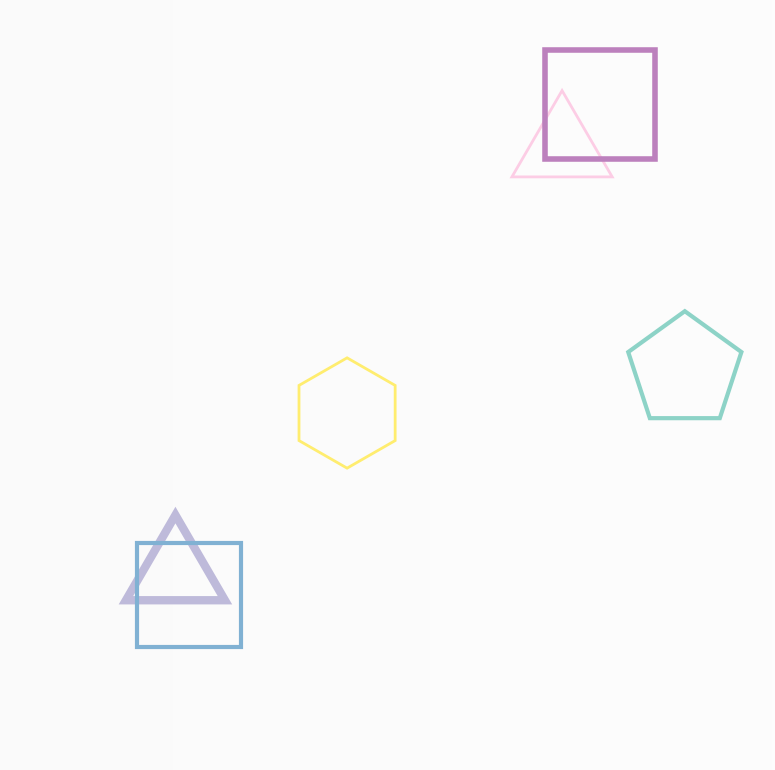[{"shape": "pentagon", "thickness": 1.5, "radius": 0.38, "center": [0.884, 0.519]}, {"shape": "triangle", "thickness": 3, "radius": 0.37, "center": [0.226, 0.257]}, {"shape": "square", "thickness": 1.5, "radius": 0.34, "center": [0.244, 0.227]}, {"shape": "triangle", "thickness": 1, "radius": 0.37, "center": [0.725, 0.808]}, {"shape": "square", "thickness": 2, "radius": 0.36, "center": [0.774, 0.864]}, {"shape": "hexagon", "thickness": 1, "radius": 0.36, "center": [0.448, 0.464]}]